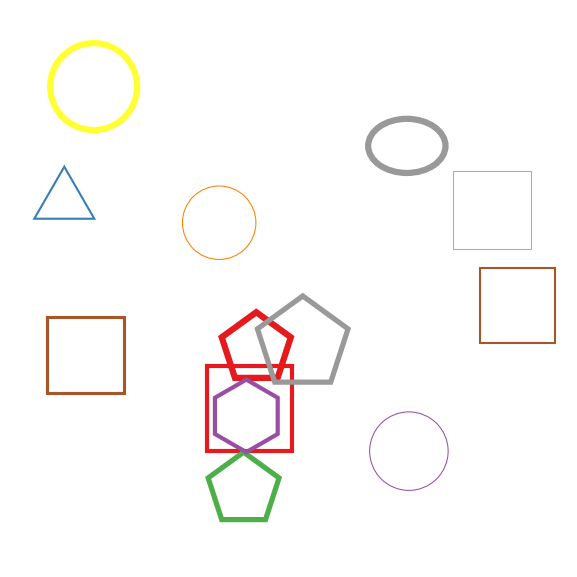[{"shape": "pentagon", "thickness": 3, "radius": 0.31, "center": [0.444, 0.396]}, {"shape": "square", "thickness": 2, "radius": 0.37, "center": [0.432, 0.292]}, {"shape": "triangle", "thickness": 1, "radius": 0.3, "center": [0.111, 0.65]}, {"shape": "pentagon", "thickness": 2.5, "radius": 0.32, "center": [0.422, 0.152]}, {"shape": "hexagon", "thickness": 2, "radius": 0.31, "center": [0.427, 0.279]}, {"shape": "circle", "thickness": 0.5, "radius": 0.34, "center": [0.708, 0.218]}, {"shape": "circle", "thickness": 0.5, "radius": 0.32, "center": [0.379, 0.614]}, {"shape": "circle", "thickness": 3, "radius": 0.38, "center": [0.162, 0.849]}, {"shape": "square", "thickness": 1, "radius": 0.33, "center": [0.897, 0.471]}, {"shape": "square", "thickness": 1.5, "radius": 0.33, "center": [0.148, 0.385]}, {"shape": "square", "thickness": 0.5, "radius": 0.34, "center": [0.852, 0.635]}, {"shape": "oval", "thickness": 3, "radius": 0.33, "center": [0.704, 0.747]}, {"shape": "pentagon", "thickness": 2.5, "radius": 0.41, "center": [0.524, 0.404]}]